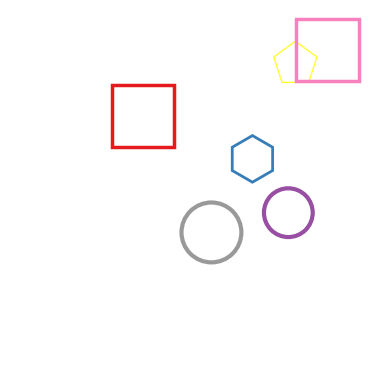[{"shape": "square", "thickness": 2.5, "radius": 0.4, "center": [0.371, 0.698]}, {"shape": "hexagon", "thickness": 2, "radius": 0.3, "center": [0.656, 0.587]}, {"shape": "circle", "thickness": 3, "radius": 0.32, "center": [0.749, 0.448]}, {"shape": "pentagon", "thickness": 1, "radius": 0.3, "center": [0.767, 0.834]}, {"shape": "square", "thickness": 2.5, "radius": 0.41, "center": [0.85, 0.871]}, {"shape": "circle", "thickness": 3, "radius": 0.39, "center": [0.549, 0.396]}]